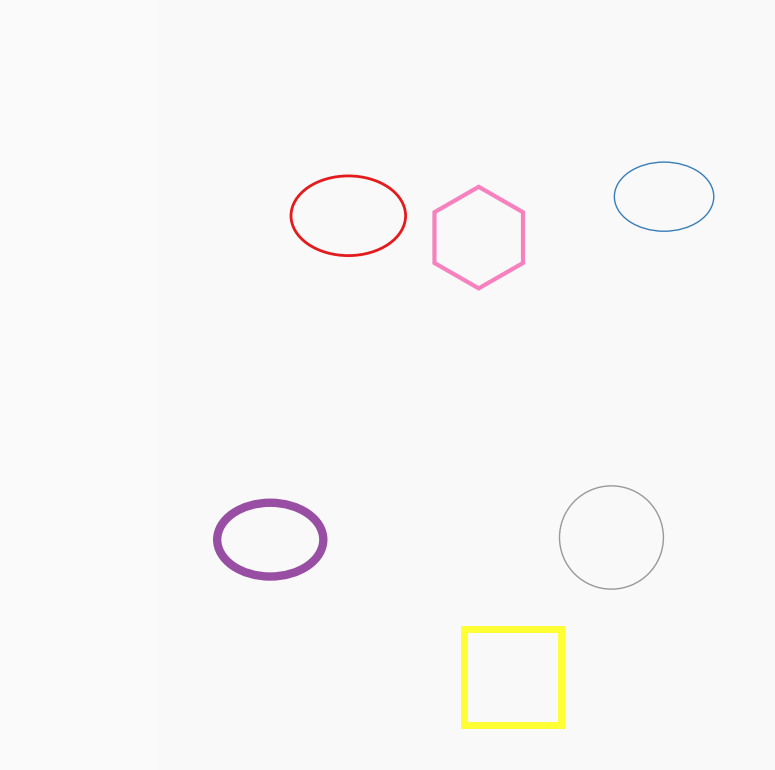[{"shape": "oval", "thickness": 1, "radius": 0.37, "center": [0.449, 0.72]}, {"shape": "oval", "thickness": 0.5, "radius": 0.32, "center": [0.857, 0.745]}, {"shape": "oval", "thickness": 3, "radius": 0.34, "center": [0.349, 0.299]}, {"shape": "square", "thickness": 2.5, "radius": 0.31, "center": [0.662, 0.121]}, {"shape": "hexagon", "thickness": 1.5, "radius": 0.33, "center": [0.618, 0.691]}, {"shape": "circle", "thickness": 0.5, "radius": 0.34, "center": [0.789, 0.302]}]